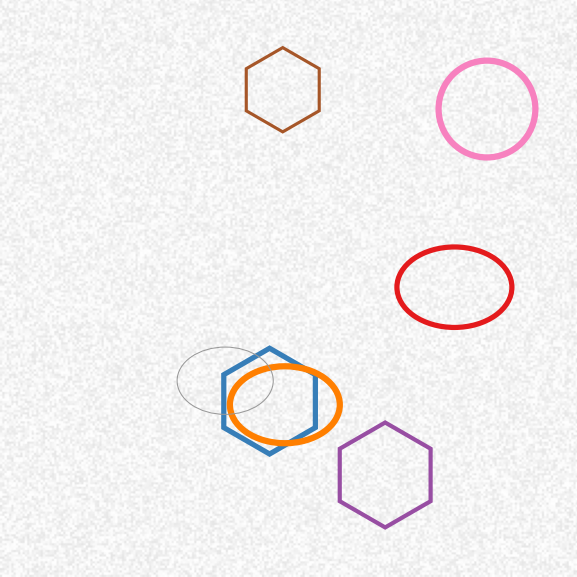[{"shape": "oval", "thickness": 2.5, "radius": 0.5, "center": [0.787, 0.502]}, {"shape": "hexagon", "thickness": 2.5, "radius": 0.46, "center": [0.467, 0.305]}, {"shape": "hexagon", "thickness": 2, "radius": 0.45, "center": [0.667, 0.177]}, {"shape": "oval", "thickness": 3, "radius": 0.48, "center": [0.493, 0.298]}, {"shape": "hexagon", "thickness": 1.5, "radius": 0.36, "center": [0.49, 0.844]}, {"shape": "circle", "thickness": 3, "radius": 0.42, "center": [0.843, 0.81]}, {"shape": "oval", "thickness": 0.5, "radius": 0.42, "center": [0.39, 0.34]}]